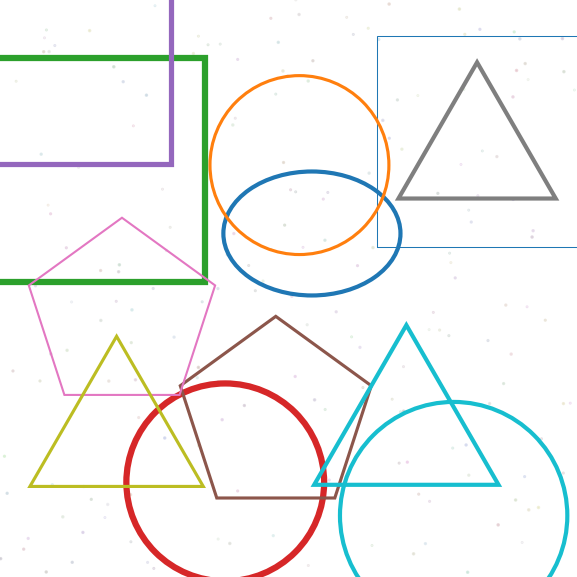[{"shape": "oval", "thickness": 2, "radius": 0.77, "center": [0.54, 0.595]}, {"shape": "square", "thickness": 0.5, "radius": 0.91, "center": [0.836, 0.755]}, {"shape": "circle", "thickness": 1.5, "radius": 0.77, "center": [0.519, 0.713]}, {"shape": "square", "thickness": 3, "radius": 0.97, "center": [0.161, 0.705]}, {"shape": "circle", "thickness": 3, "radius": 0.86, "center": [0.39, 0.164]}, {"shape": "square", "thickness": 2.5, "radius": 0.75, "center": [0.146, 0.865]}, {"shape": "pentagon", "thickness": 1.5, "radius": 0.87, "center": [0.478, 0.277]}, {"shape": "pentagon", "thickness": 1, "radius": 0.85, "center": [0.211, 0.452]}, {"shape": "triangle", "thickness": 2, "radius": 0.79, "center": [0.826, 0.734]}, {"shape": "triangle", "thickness": 1.5, "radius": 0.87, "center": [0.202, 0.243]}, {"shape": "circle", "thickness": 2, "radius": 0.98, "center": [0.786, 0.106]}, {"shape": "triangle", "thickness": 2, "radius": 0.92, "center": [0.704, 0.252]}]